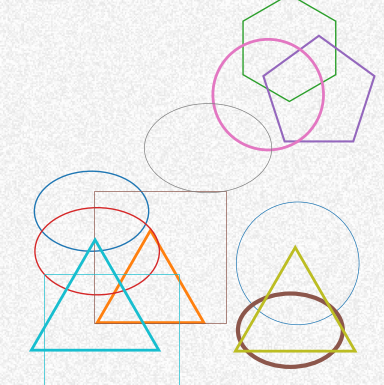[{"shape": "circle", "thickness": 0.5, "radius": 0.8, "center": [0.773, 0.316]}, {"shape": "oval", "thickness": 1, "radius": 0.74, "center": [0.238, 0.451]}, {"shape": "triangle", "thickness": 2, "radius": 0.8, "center": [0.391, 0.242]}, {"shape": "hexagon", "thickness": 1, "radius": 0.7, "center": [0.752, 0.875]}, {"shape": "oval", "thickness": 1, "radius": 0.81, "center": [0.252, 0.347]}, {"shape": "pentagon", "thickness": 1.5, "radius": 0.76, "center": [0.828, 0.755]}, {"shape": "oval", "thickness": 3, "radius": 0.68, "center": [0.754, 0.142]}, {"shape": "square", "thickness": 0.5, "radius": 0.86, "center": [0.415, 0.333]}, {"shape": "circle", "thickness": 2, "radius": 0.72, "center": [0.697, 0.754]}, {"shape": "oval", "thickness": 0.5, "radius": 0.83, "center": [0.54, 0.615]}, {"shape": "triangle", "thickness": 2, "radius": 0.9, "center": [0.767, 0.178]}, {"shape": "square", "thickness": 0.5, "radius": 0.87, "center": [0.289, 0.115]}, {"shape": "triangle", "thickness": 2, "radius": 0.96, "center": [0.247, 0.186]}]